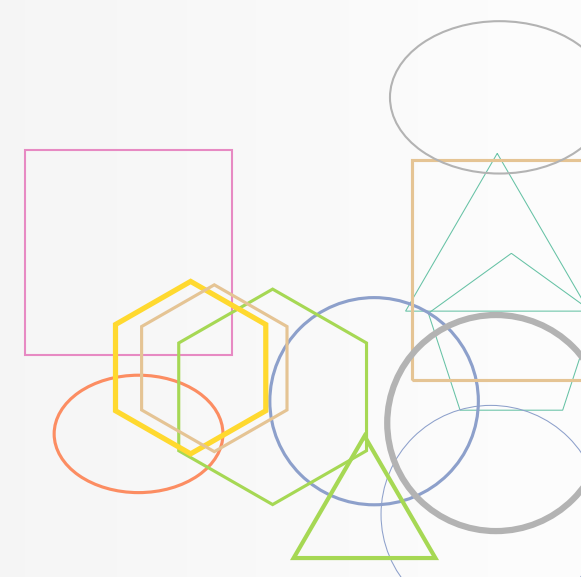[{"shape": "pentagon", "thickness": 0.5, "radius": 0.75, "center": [0.88, 0.41]}, {"shape": "triangle", "thickness": 0.5, "radius": 0.91, "center": [0.855, 0.551]}, {"shape": "oval", "thickness": 1.5, "radius": 0.73, "center": [0.238, 0.248]}, {"shape": "circle", "thickness": 1.5, "radius": 0.9, "center": [0.644, 0.304]}, {"shape": "circle", "thickness": 0.5, "radius": 0.94, "center": [0.844, 0.108]}, {"shape": "square", "thickness": 1, "radius": 0.89, "center": [0.222, 0.562]}, {"shape": "triangle", "thickness": 2, "radius": 0.7, "center": [0.627, 0.103]}, {"shape": "hexagon", "thickness": 1.5, "radius": 0.93, "center": [0.469, 0.312]}, {"shape": "hexagon", "thickness": 2.5, "radius": 0.75, "center": [0.328, 0.363]}, {"shape": "hexagon", "thickness": 1.5, "radius": 0.72, "center": [0.369, 0.361]}, {"shape": "square", "thickness": 1.5, "radius": 0.95, "center": [0.899, 0.531]}, {"shape": "circle", "thickness": 3, "radius": 0.94, "center": [0.853, 0.267]}, {"shape": "oval", "thickness": 1, "radius": 0.94, "center": [0.859, 0.831]}]